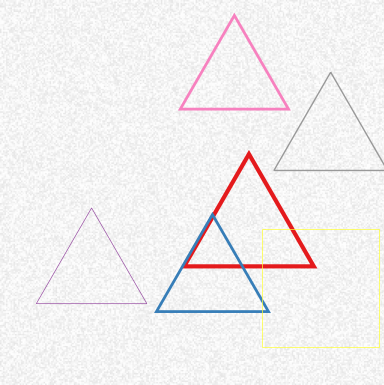[{"shape": "triangle", "thickness": 3, "radius": 0.97, "center": [0.647, 0.405]}, {"shape": "triangle", "thickness": 2, "radius": 0.84, "center": [0.552, 0.275]}, {"shape": "triangle", "thickness": 0.5, "radius": 0.83, "center": [0.238, 0.294]}, {"shape": "square", "thickness": 0.5, "radius": 0.76, "center": [0.832, 0.252]}, {"shape": "triangle", "thickness": 2, "radius": 0.81, "center": [0.609, 0.798]}, {"shape": "triangle", "thickness": 1, "radius": 0.85, "center": [0.859, 0.642]}]